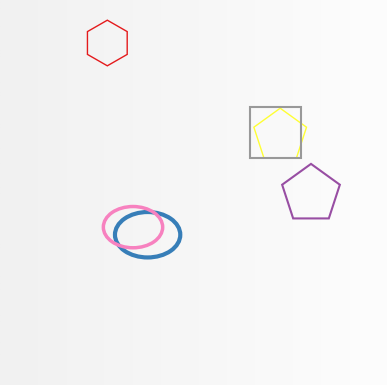[{"shape": "hexagon", "thickness": 1, "radius": 0.3, "center": [0.277, 0.888]}, {"shape": "oval", "thickness": 3, "radius": 0.42, "center": [0.381, 0.39]}, {"shape": "pentagon", "thickness": 1.5, "radius": 0.39, "center": [0.803, 0.496]}, {"shape": "pentagon", "thickness": 1, "radius": 0.36, "center": [0.723, 0.648]}, {"shape": "oval", "thickness": 2.5, "radius": 0.38, "center": [0.343, 0.41]}, {"shape": "square", "thickness": 1.5, "radius": 0.33, "center": [0.712, 0.656]}]